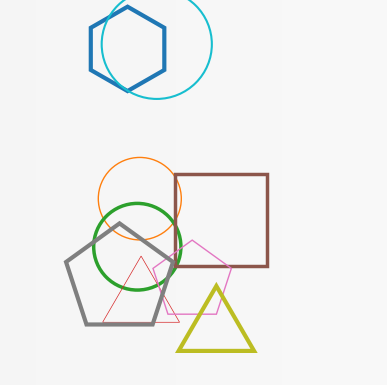[{"shape": "hexagon", "thickness": 3, "radius": 0.55, "center": [0.329, 0.873]}, {"shape": "circle", "thickness": 1, "radius": 0.54, "center": [0.361, 0.484]}, {"shape": "circle", "thickness": 2.5, "radius": 0.56, "center": [0.354, 0.359]}, {"shape": "triangle", "thickness": 0.5, "radius": 0.57, "center": [0.364, 0.22]}, {"shape": "square", "thickness": 2.5, "radius": 0.6, "center": [0.571, 0.428]}, {"shape": "pentagon", "thickness": 1, "radius": 0.53, "center": [0.496, 0.27]}, {"shape": "pentagon", "thickness": 3, "radius": 0.73, "center": [0.308, 0.275]}, {"shape": "triangle", "thickness": 3, "radius": 0.56, "center": [0.558, 0.145]}, {"shape": "circle", "thickness": 1.5, "radius": 0.71, "center": [0.405, 0.885]}]